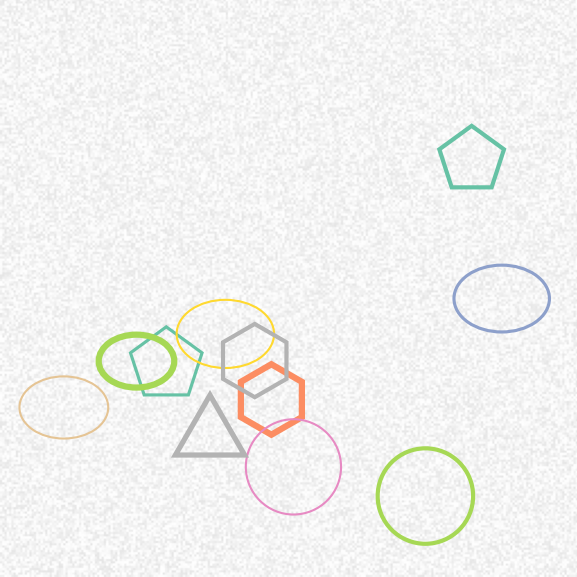[{"shape": "pentagon", "thickness": 2, "radius": 0.29, "center": [0.817, 0.722]}, {"shape": "pentagon", "thickness": 1.5, "radius": 0.33, "center": [0.288, 0.368]}, {"shape": "hexagon", "thickness": 3, "radius": 0.31, "center": [0.47, 0.307]}, {"shape": "oval", "thickness": 1.5, "radius": 0.41, "center": [0.869, 0.482]}, {"shape": "circle", "thickness": 1, "radius": 0.41, "center": [0.508, 0.191]}, {"shape": "oval", "thickness": 3, "radius": 0.33, "center": [0.236, 0.374]}, {"shape": "circle", "thickness": 2, "radius": 0.41, "center": [0.737, 0.14]}, {"shape": "oval", "thickness": 1, "radius": 0.42, "center": [0.39, 0.421]}, {"shape": "oval", "thickness": 1, "radius": 0.38, "center": [0.111, 0.294]}, {"shape": "hexagon", "thickness": 2, "radius": 0.32, "center": [0.441, 0.375]}, {"shape": "triangle", "thickness": 2.5, "radius": 0.35, "center": [0.364, 0.246]}]